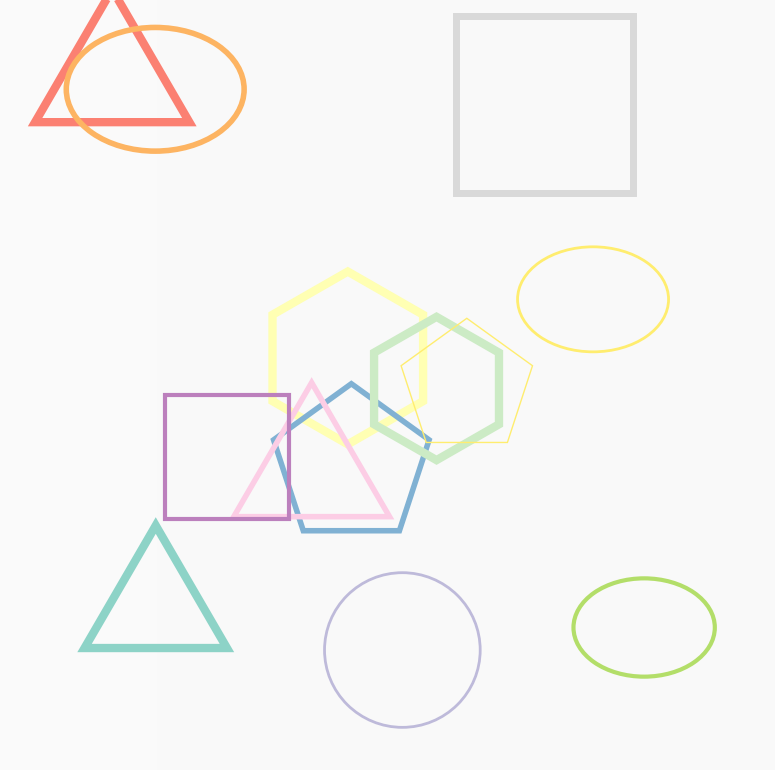[{"shape": "triangle", "thickness": 3, "radius": 0.53, "center": [0.201, 0.211]}, {"shape": "hexagon", "thickness": 3, "radius": 0.56, "center": [0.449, 0.535]}, {"shape": "circle", "thickness": 1, "radius": 0.5, "center": [0.519, 0.156]}, {"shape": "triangle", "thickness": 3, "radius": 0.57, "center": [0.145, 0.899]}, {"shape": "pentagon", "thickness": 2, "radius": 0.53, "center": [0.453, 0.396]}, {"shape": "oval", "thickness": 2, "radius": 0.57, "center": [0.2, 0.884]}, {"shape": "oval", "thickness": 1.5, "radius": 0.46, "center": [0.831, 0.185]}, {"shape": "triangle", "thickness": 2, "radius": 0.58, "center": [0.402, 0.387]}, {"shape": "square", "thickness": 2.5, "radius": 0.57, "center": [0.702, 0.864]}, {"shape": "square", "thickness": 1.5, "radius": 0.4, "center": [0.293, 0.406]}, {"shape": "hexagon", "thickness": 3, "radius": 0.47, "center": [0.563, 0.495]}, {"shape": "pentagon", "thickness": 0.5, "radius": 0.45, "center": [0.602, 0.497]}, {"shape": "oval", "thickness": 1, "radius": 0.49, "center": [0.765, 0.611]}]